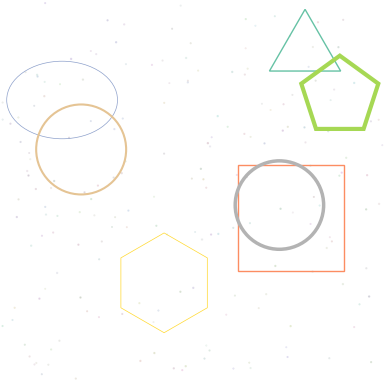[{"shape": "triangle", "thickness": 1, "radius": 0.53, "center": [0.792, 0.869]}, {"shape": "square", "thickness": 1, "radius": 0.69, "center": [0.755, 0.433]}, {"shape": "oval", "thickness": 0.5, "radius": 0.72, "center": [0.161, 0.74]}, {"shape": "pentagon", "thickness": 3, "radius": 0.53, "center": [0.883, 0.75]}, {"shape": "hexagon", "thickness": 0.5, "radius": 0.65, "center": [0.426, 0.265]}, {"shape": "circle", "thickness": 1.5, "radius": 0.58, "center": [0.211, 0.612]}, {"shape": "circle", "thickness": 2.5, "radius": 0.57, "center": [0.726, 0.467]}]